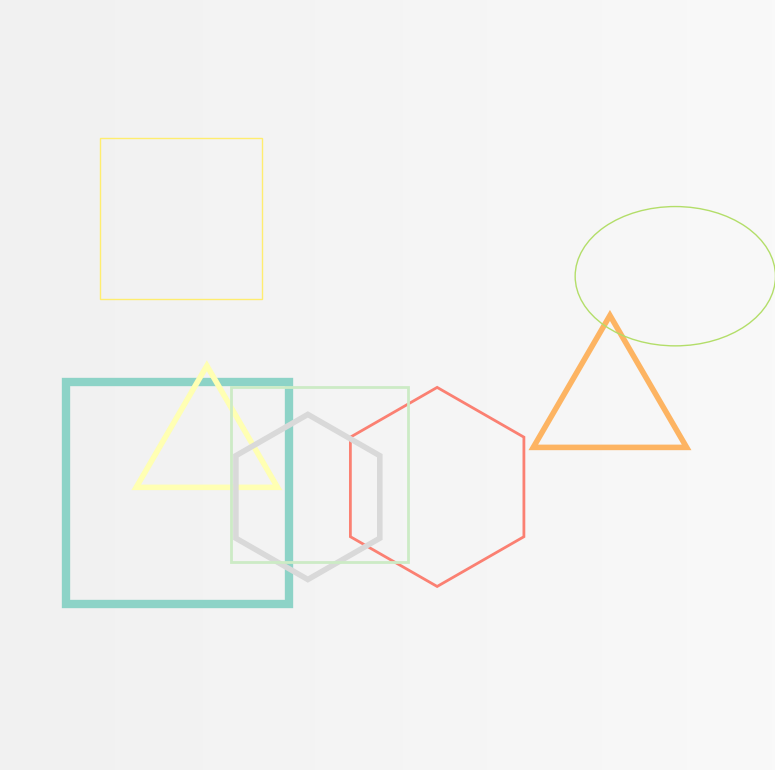[{"shape": "square", "thickness": 3, "radius": 0.72, "center": [0.229, 0.359]}, {"shape": "triangle", "thickness": 2, "radius": 0.53, "center": [0.267, 0.42]}, {"shape": "hexagon", "thickness": 1, "radius": 0.65, "center": [0.564, 0.368]}, {"shape": "triangle", "thickness": 2, "radius": 0.57, "center": [0.787, 0.476]}, {"shape": "oval", "thickness": 0.5, "radius": 0.65, "center": [0.871, 0.641]}, {"shape": "hexagon", "thickness": 2, "radius": 0.54, "center": [0.397, 0.355]}, {"shape": "square", "thickness": 1, "radius": 0.57, "center": [0.412, 0.384]}, {"shape": "square", "thickness": 0.5, "radius": 0.52, "center": [0.233, 0.716]}]